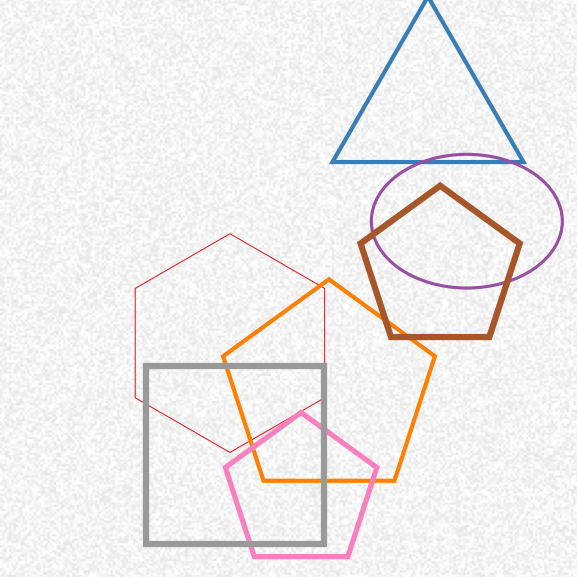[{"shape": "hexagon", "thickness": 0.5, "radius": 0.95, "center": [0.398, 0.405]}, {"shape": "triangle", "thickness": 2, "radius": 0.95, "center": [0.741, 0.814]}, {"shape": "oval", "thickness": 1.5, "radius": 0.83, "center": [0.808, 0.616]}, {"shape": "pentagon", "thickness": 2, "radius": 0.96, "center": [0.57, 0.323]}, {"shape": "pentagon", "thickness": 3, "radius": 0.72, "center": [0.762, 0.533]}, {"shape": "pentagon", "thickness": 2.5, "radius": 0.69, "center": [0.521, 0.147]}, {"shape": "square", "thickness": 3, "radius": 0.77, "center": [0.408, 0.211]}]